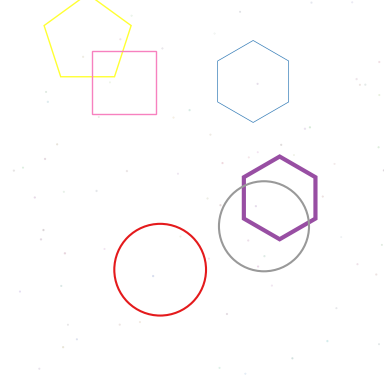[{"shape": "circle", "thickness": 1.5, "radius": 0.6, "center": [0.416, 0.299]}, {"shape": "hexagon", "thickness": 0.5, "radius": 0.53, "center": [0.658, 0.788]}, {"shape": "hexagon", "thickness": 3, "radius": 0.54, "center": [0.726, 0.486]}, {"shape": "pentagon", "thickness": 1, "radius": 0.59, "center": [0.228, 0.897]}, {"shape": "square", "thickness": 1, "radius": 0.41, "center": [0.322, 0.786]}, {"shape": "circle", "thickness": 1.5, "radius": 0.58, "center": [0.686, 0.412]}]